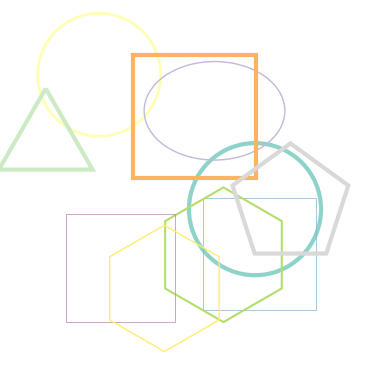[{"shape": "circle", "thickness": 3, "radius": 0.86, "center": [0.662, 0.457]}, {"shape": "circle", "thickness": 2, "radius": 0.8, "center": [0.258, 0.806]}, {"shape": "oval", "thickness": 1, "radius": 0.91, "center": [0.557, 0.712]}, {"shape": "square", "thickness": 0.5, "radius": 0.73, "center": [0.674, 0.34]}, {"shape": "square", "thickness": 3, "radius": 0.8, "center": [0.504, 0.697]}, {"shape": "hexagon", "thickness": 1.5, "radius": 0.87, "center": [0.58, 0.338]}, {"shape": "pentagon", "thickness": 3, "radius": 0.79, "center": [0.754, 0.469]}, {"shape": "square", "thickness": 0.5, "radius": 0.7, "center": [0.313, 0.305]}, {"shape": "triangle", "thickness": 3, "radius": 0.7, "center": [0.119, 0.63]}, {"shape": "hexagon", "thickness": 1, "radius": 0.82, "center": [0.427, 0.251]}]